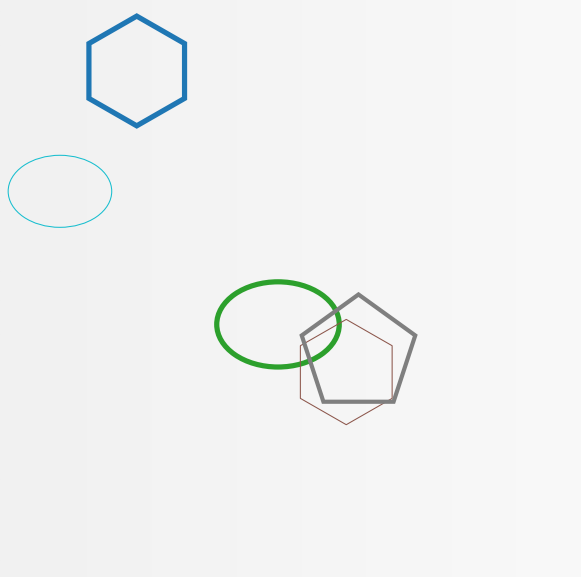[{"shape": "hexagon", "thickness": 2.5, "radius": 0.47, "center": [0.235, 0.876]}, {"shape": "oval", "thickness": 2.5, "radius": 0.53, "center": [0.478, 0.437]}, {"shape": "hexagon", "thickness": 0.5, "radius": 0.46, "center": [0.596, 0.355]}, {"shape": "pentagon", "thickness": 2, "radius": 0.51, "center": [0.617, 0.387]}, {"shape": "oval", "thickness": 0.5, "radius": 0.45, "center": [0.103, 0.668]}]